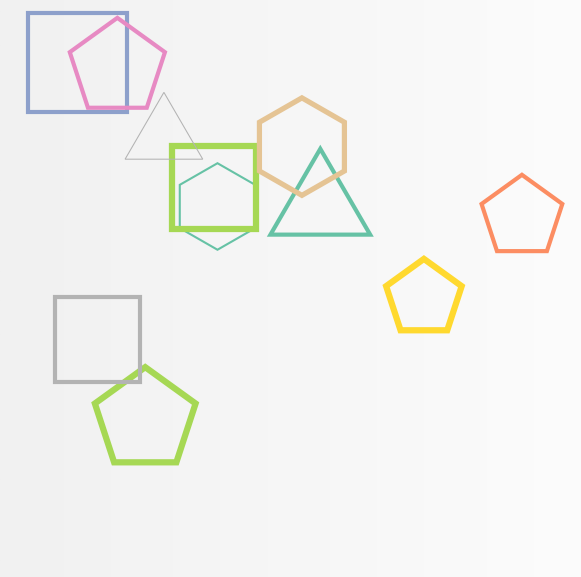[{"shape": "hexagon", "thickness": 1, "radius": 0.37, "center": [0.374, 0.642]}, {"shape": "triangle", "thickness": 2, "radius": 0.5, "center": [0.551, 0.642]}, {"shape": "pentagon", "thickness": 2, "radius": 0.37, "center": [0.898, 0.623]}, {"shape": "square", "thickness": 2, "radius": 0.43, "center": [0.133, 0.891]}, {"shape": "pentagon", "thickness": 2, "radius": 0.43, "center": [0.202, 0.882]}, {"shape": "square", "thickness": 3, "radius": 0.36, "center": [0.369, 0.675]}, {"shape": "pentagon", "thickness": 3, "radius": 0.46, "center": [0.25, 0.272]}, {"shape": "pentagon", "thickness": 3, "radius": 0.34, "center": [0.729, 0.483]}, {"shape": "hexagon", "thickness": 2.5, "radius": 0.42, "center": [0.519, 0.745]}, {"shape": "square", "thickness": 2, "radius": 0.37, "center": [0.168, 0.411]}, {"shape": "triangle", "thickness": 0.5, "radius": 0.39, "center": [0.282, 0.762]}]